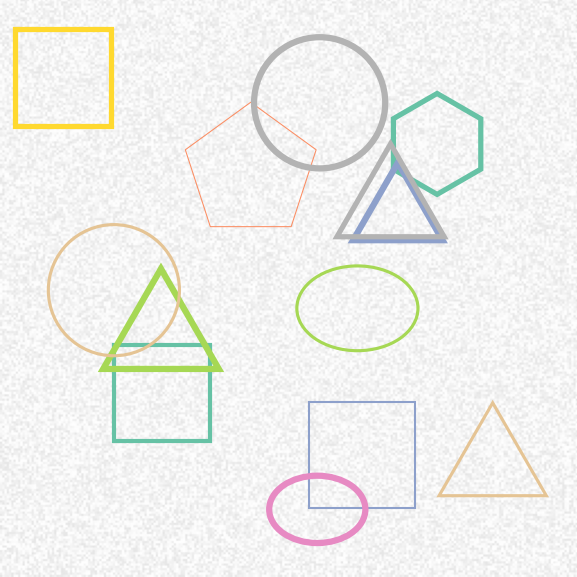[{"shape": "hexagon", "thickness": 2.5, "radius": 0.44, "center": [0.757, 0.75]}, {"shape": "square", "thickness": 2, "radius": 0.42, "center": [0.281, 0.319]}, {"shape": "pentagon", "thickness": 0.5, "radius": 0.6, "center": [0.434, 0.703]}, {"shape": "triangle", "thickness": 3, "radius": 0.45, "center": [0.689, 0.628]}, {"shape": "square", "thickness": 1, "radius": 0.46, "center": [0.626, 0.211]}, {"shape": "oval", "thickness": 3, "radius": 0.42, "center": [0.549, 0.117]}, {"shape": "oval", "thickness": 1.5, "radius": 0.52, "center": [0.619, 0.465]}, {"shape": "triangle", "thickness": 3, "radius": 0.58, "center": [0.279, 0.418]}, {"shape": "square", "thickness": 2.5, "radius": 0.42, "center": [0.109, 0.865]}, {"shape": "triangle", "thickness": 1.5, "radius": 0.54, "center": [0.853, 0.194]}, {"shape": "circle", "thickness": 1.5, "radius": 0.57, "center": [0.197, 0.497]}, {"shape": "circle", "thickness": 3, "radius": 0.57, "center": [0.553, 0.821]}, {"shape": "triangle", "thickness": 2.5, "radius": 0.54, "center": [0.676, 0.643]}]